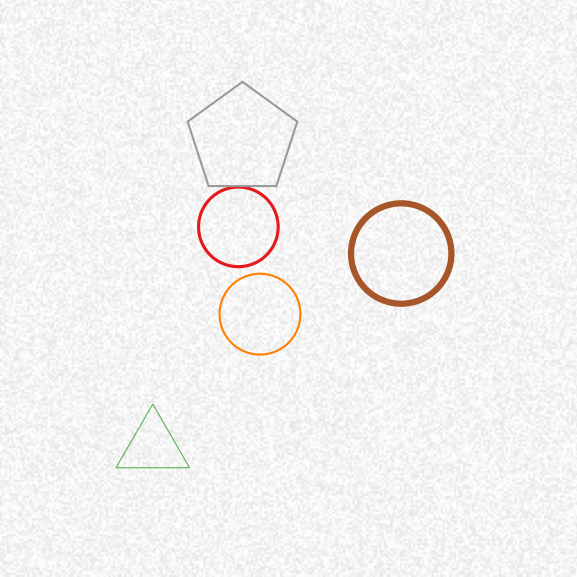[{"shape": "circle", "thickness": 1.5, "radius": 0.34, "center": [0.413, 0.606]}, {"shape": "triangle", "thickness": 0.5, "radius": 0.37, "center": [0.265, 0.226]}, {"shape": "circle", "thickness": 1, "radius": 0.35, "center": [0.45, 0.455]}, {"shape": "circle", "thickness": 3, "radius": 0.43, "center": [0.695, 0.56]}, {"shape": "pentagon", "thickness": 1, "radius": 0.5, "center": [0.42, 0.758]}]